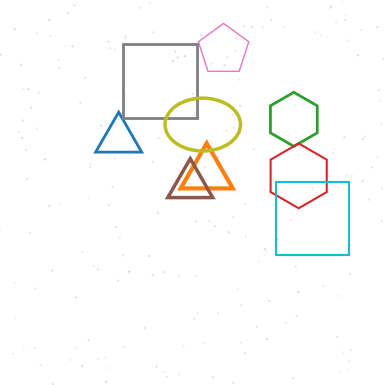[{"shape": "triangle", "thickness": 2, "radius": 0.35, "center": [0.308, 0.639]}, {"shape": "triangle", "thickness": 3, "radius": 0.39, "center": [0.537, 0.55]}, {"shape": "hexagon", "thickness": 2, "radius": 0.35, "center": [0.763, 0.69]}, {"shape": "hexagon", "thickness": 1.5, "radius": 0.42, "center": [0.776, 0.543]}, {"shape": "triangle", "thickness": 2.5, "radius": 0.34, "center": [0.494, 0.52]}, {"shape": "pentagon", "thickness": 1, "radius": 0.34, "center": [0.581, 0.87]}, {"shape": "square", "thickness": 2, "radius": 0.48, "center": [0.416, 0.79]}, {"shape": "oval", "thickness": 2.5, "radius": 0.49, "center": [0.527, 0.676]}, {"shape": "square", "thickness": 1.5, "radius": 0.48, "center": [0.812, 0.433]}]